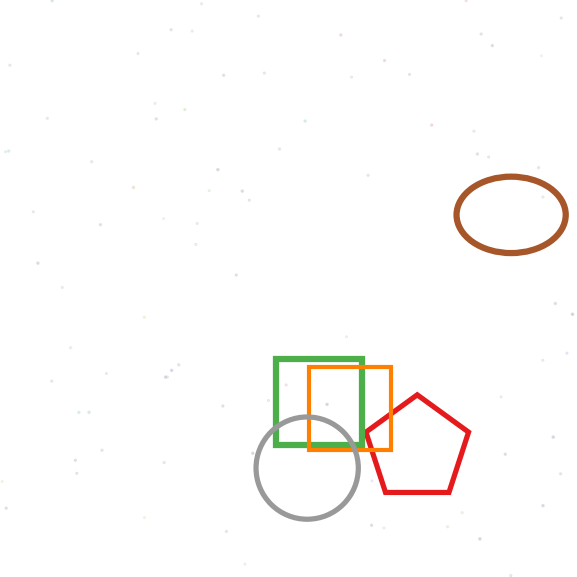[{"shape": "pentagon", "thickness": 2.5, "radius": 0.47, "center": [0.723, 0.222]}, {"shape": "square", "thickness": 3, "radius": 0.37, "center": [0.553, 0.303]}, {"shape": "square", "thickness": 2, "radius": 0.36, "center": [0.607, 0.292]}, {"shape": "oval", "thickness": 3, "radius": 0.47, "center": [0.885, 0.627]}, {"shape": "circle", "thickness": 2.5, "radius": 0.44, "center": [0.532, 0.189]}]